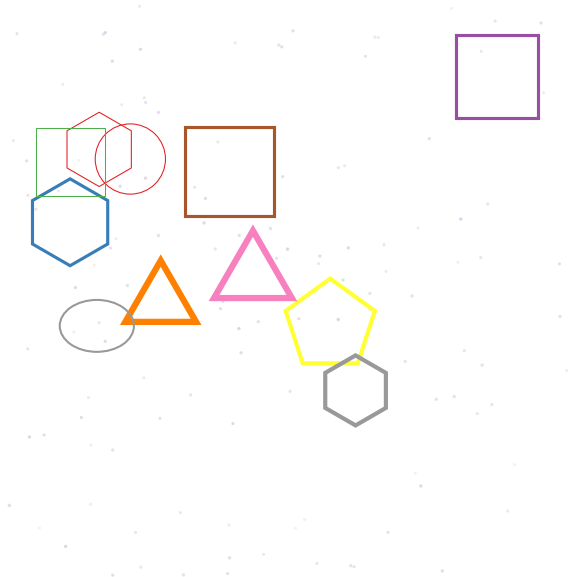[{"shape": "hexagon", "thickness": 0.5, "radius": 0.32, "center": [0.172, 0.74]}, {"shape": "circle", "thickness": 0.5, "radius": 0.3, "center": [0.226, 0.724]}, {"shape": "hexagon", "thickness": 1.5, "radius": 0.38, "center": [0.121, 0.614]}, {"shape": "square", "thickness": 0.5, "radius": 0.3, "center": [0.122, 0.718]}, {"shape": "square", "thickness": 1.5, "radius": 0.36, "center": [0.861, 0.867]}, {"shape": "triangle", "thickness": 3, "radius": 0.35, "center": [0.278, 0.477]}, {"shape": "pentagon", "thickness": 2, "radius": 0.41, "center": [0.572, 0.436]}, {"shape": "square", "thickness": 1.5, "radius": 0.39, "center": [0.398, 0.701]}, {"shape": "triangle", "thickness": 3, "radius": 0.39, "center": [0.438, 0.522]}, {"shape": "hexagon", "thickness": 2, "radius": 0.3, "center": [0.616, 0.323]}, {"shape": "oval", "thickness": 1, "radius": 0.32, "center": [0.168, 0.435]}]